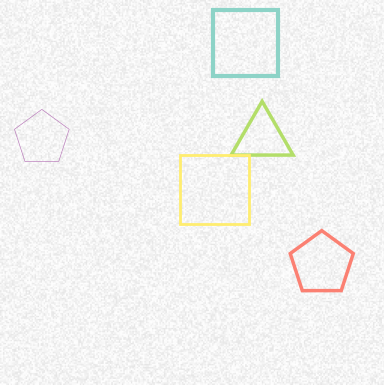[{"shape": "square", "thickness": 3, "radius": 0.42, "center": [0.637, 0.888]}, {"shape": "pentagon", "thickness": 2.5, "radius": 0.43, "center": [0.836, 0.315]}, {"shape": "triangle", "thickness": 2.5, "radius": 0.46, "center": [0.681, 0.644]}, {"shape": "pentagon", "thickness": 0.5, "radius": 0.37, "center": [0.109, 0.641]}, {"shape": "square", "thickness": 2, "radius": 0.45, "center": [0.557, 0.508]}]